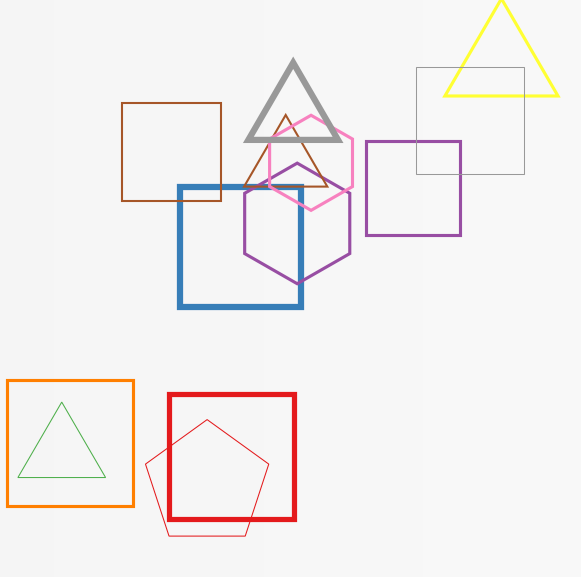[{"shape": "square", "thickness": 2.5, "radius": 0.54, "center": [0.398, 0.209]}, {"shape": "pentagon", "thickness": 0.5, "radius": 0.56, "center": [0.356, 0.161]}, {"shape": "square", "thickness": 3, "radius": 0.52, "center": [0.414, 0.571]}, {"shape": "triangle", "thickness": 0.5, "radius": 0.44, "center": [0.106, 0.216]}, {"shape": "hexagon", "thickness": 1.5, "radius": 0.52, "center": [0.511, 0.612]}, {"shape": "square", "thickness": 1.5, "radius": 0.41, "center": [0.711, 0.674]}, {"shape": "square", "thickness": 1.5, "radius": 0.54, "center": [0.12, 0.232]}, {"shape": "triangle", "thickness": 1.5, "radius": 0.56, "center": [0.863, 0.889]}, {"shape": "square", "thickness": 1, "radius": 0.43, "center": [0.295, 0.736]}, {"shape": "triangle", "thickness": 1, "radius": 0.41, "center": [0.492, 0.717]}, {"shape": "hexagon", "thickness": 1.5, "radius": 0.41, "center": [0.535, 0.717]}, {"shape": "triangle", "thickness": 3, "radius": 0.45, "center": [0.504, 0.801]}, {"shape": "square", "thickness": 0.5, "radius": 0.46, "center": [0.808, 0.79]}]